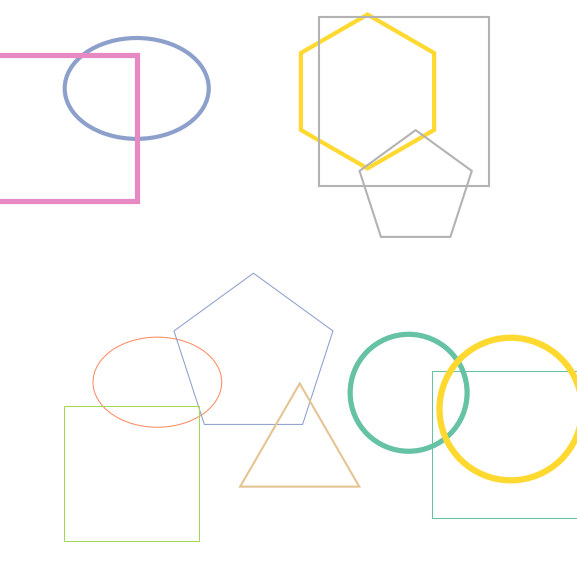[{"shape": "square", "thickness": 0.5, "radius": 0.64, "center": [0.875, 0.23]}, {"shape": "circle", "thickness": 2.5, "radius": 0.51, "center": [0.708, 0.319]}, {"shape": "oval", "thickness": 0.5, "radius": 0.56, "center": [0.272, 0.337]}, {"shape": "oval", "thickness": 2, "radius": 0.62, "center": [0.237, 0.846]}, {"shape": "pentagon", "thickness": 0.5, "radius": 0.72, "center": [0.439, 0.381]}, {"shape": "square", "thickness": 2.5, "radius": 0.63, "center": [0.112, 0.777]}, {"shape": "square", "thickness": 0.5, "radius": 0.59, "center": [0.228, 0.179]}, {"shape": "hexagon", "thickness": 2, "radius": 0.67, "center": [0.636, 0.841]}, {"shape": "circle", "thickness": 3, "radius": 0.62, "center": [0.884, 0.291]}, {"shape": "triangle", "thickness": 1, "radius": 0.6, "center": [0.519, 0.216]}, {"shape": "pentagon", "thickness": 1, "radius": 0.51, "center": [0.72, 0.672]}, {"shape": "square", "thickness": 1, "radius": 0.74, "center": [0.699, 0.824]}]